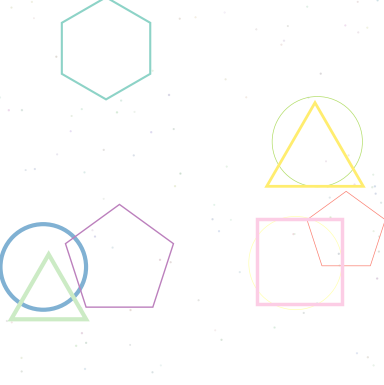[{"shape": "hexagon", "thickness": 1.5, "radius": 0.66, "center": [0.275, 0.874]}, {"shape": "circle", "thickness": 0.5, "radius": 0.61, "center": [0.767, 0.317]}, {"shape": "pentagon", "thickness": 0.5, "radius": 0.53, "center": [0.899, 0.396]}, {"shape": "circle", "thickness": 3, "radius": 0.56, "center": [0.112, 0.307]}, {"shape": "circle", "thickness": 0.5, "radius": 0.59, "center": [0.824, 0.632]}, {"shape": "square", "thickness": 2.5, "radius": 0.56, "center": [0.778, 0.321]}, {"shape": "pentagon", "thickness": 1, "radius": 0.74, "center": [0.31, 0.322]}, {"shape": "triangle", "thickness": 3, "radius": 0.56, "center": [0.126, 0.227]}, {"shape": "triangle", "thickness": 2, "radius": 0.72, "center": [0.818, 0.588]}]